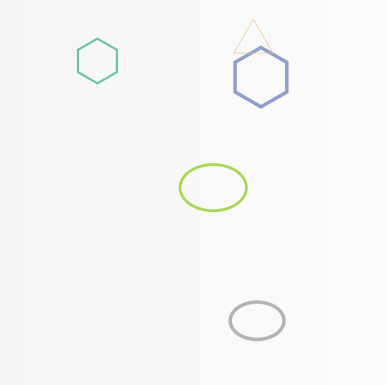[{"shape": "hexagon", "thickness": 1.5, "radius": 0.29, "center": [0.251, 0.842]}, {"shape": "hexagon", "thickness": 2.5, "radius": 0.39, "center": [0.673, 0.8]}, {"shape": "oval", "thickness": 2, "radius": 0.43, "center": [0.55, 0.513]}, {"shape": "triangle", "thickness": 0.5, "radius": 0.29, "center": [0.654, 0.891]}, {"shape": "oval", "thickness": 2.5, "radius": 0.35, "center": [0.663, 0.167]}]